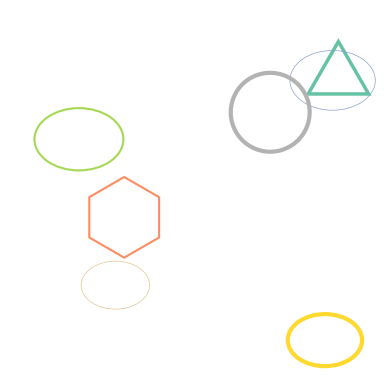[{"shape": "triangle", "thickness": 2.5, "radius": 0.45, "center": [0.879, 0.801]}, {"shape": "hexagon", "thickness": 1.5, "radius": 0.52, "center": [0.323, 0.436]}, {"shape": "oval", "thickness": 0.5, "radius": 0.55, "center": [0.864, 0.791]}, {"shape": "oval", "thickness": 1.5, "radius": 0.58, "center": [0.205, 0.638]}, {"shape": "oval", "thickness": 3, "radius": 0.48, "center": [0.844, 0.117]}, {"shape": "oval", "thickness": 0.5, "radius": 0.44, "center": [0.3, 0.259]}, {"shape": "circle", "thickness": 3, "radius": 0.51, "center": [0.702, 0.708]}]